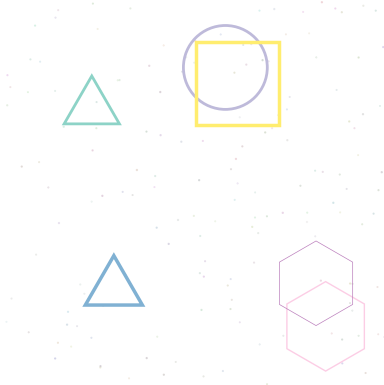[{"shape": "triangle", "thickness": 2, "radius": 0.41, "center": [0.238, 0.72]}, {"shape": "circle", "thickness": 2, "radius": 0.54, "center": [0.585, 0.825]}, {"shape": "triangle", "thickness": 2.5, "radius": 0.43, "center": [0.296, 0.25]}, {"shape": "hexagon", "thickness": 1, "radius": 0.58, "center": [0.846, 0.152]}, {"shape": "hexagon", "thickness": 0.5, "radius": 0.55, "center": [0.821, 0.264]}, {"shape": "square", "thickness": 2.5, "radius": 0.54, "center": [0.617, 0.783]}]